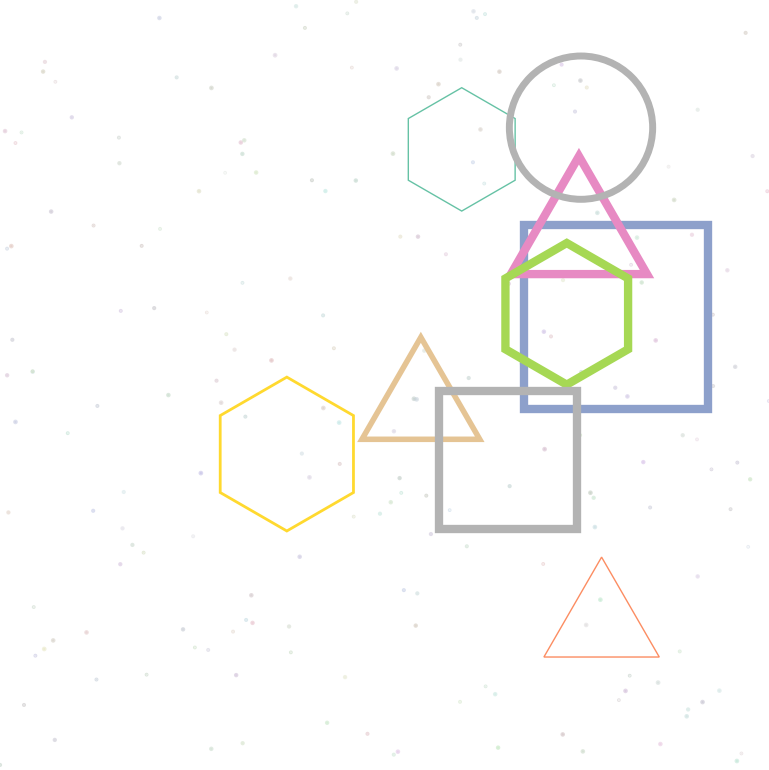[{"shape": "hexagon", "thickness": 0.5, "radius": 0.4, "center": [0.6, 0.806]}, {"shape": "triangle", "thickness": 0.5, "radius": 0.43, "center": [0.781, 0.19]}, {"shape": "square", "thickness": 3, "radius": 0.6, "center": [0.8, 0.588]}, {"shape": "triangle", "thickness": 3, "radius": 0.51, "center": [0.752, 0.695]}, {"shape": "hexagon", "thickness": 3, "radius": 0.46, "center": [0.736, 0.592]}, {"shape": "hexagon", "thickness": 1, "radius": 0.5, "center": [0.373, 0.41]}, {"shape": "triangle", "thickness": 2, "radius": 0.44, "center": [0.547, 0.474]}, {"shape": "circle", "thickness": 2.5, "radius": 0.47, "center": [0.755, 0.834]}, {"shape": "square", "thickness": 3, "radius": 0.45, "center": [0.659, 0.403]}]